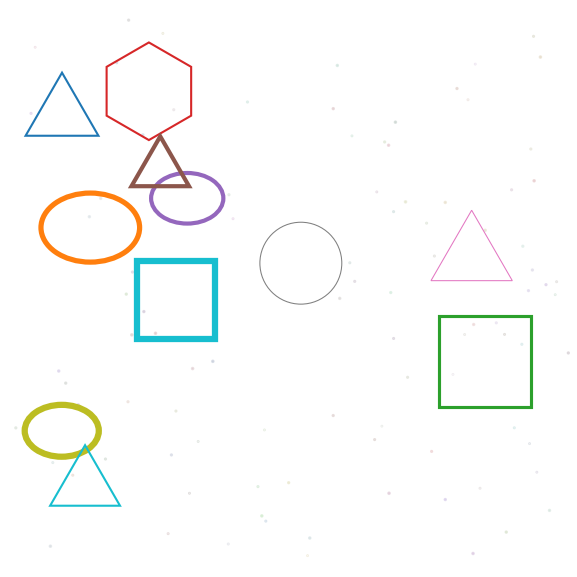[{"shape": "triangle", "thickness": 1, "radius": 0.36, "center": [0.107, 0.8]}, {"shape": "oval", "thickness": 2.5, "radius": 0.43, "center": [0.156, 0.605]}, {"shape": "square", "thickness": 1.5, "radius": 0.4, "center": [0.84, 0.373]}, {"shape": "hexagon", "thickness": 1, "radius": 0.42, "center": [0.258, 0.841]}, {"shape": "oval", "thickness": 2, "radius": 0.31, "center": [0.324, 0.656]}, {"shape": "triangle", "thickness": 2, "radius": 0.29, "center": [0.277, 0.705]}, {"shape": "triangle", "thickness": 0.5, "radius": 0.41, "center": [0.817, 0.554]}, {"shape": "circle", "thickness": 0.5, "radius": 0.35, "center": [0.521, 0.543]}, {"shape": "oval", "thickness": 3, "radius": 0.32, "center": [0.107, 0.253]}, {"shape": "square", "thickness": 3, "radius": 0.34, "center": [0.304, 0.479]}, {"shape": "triangle", "thickness": 1, "radius": 0.35, "center": [0.147, 0.158]}]